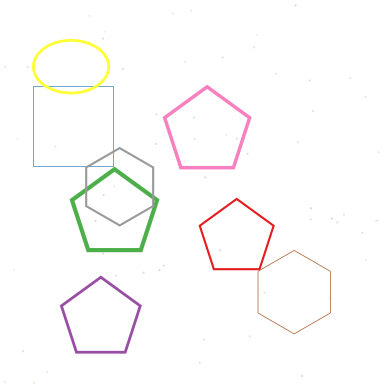[{"shape": "pentagon", "thickness": 1.5, "radius": 0.5, "center": [0.615, 0.382]}, {"shape": "square", "thickness": 0.5, "radius": 0.52, "center": [0.19, 0.672]}, {"shape": "pentagon", "thickness": 3, "radius": 0.58, "center": [0.297, 0.444]}, {"shape": "pentagon", "thickness": 2, "radius": 0.54, "center": [0.262, 0.172]}, {"shape": "oval", "thickness": 2, "radius": 0.49, "center": [0.185, 0.827]}, {"shape": "hexagon", "thickness": 0.5, "radius": 0.54, "center": [0.764, 0.241]}, {"shape": "pentagon", "thickness": 2.5, "radius": 0.58, "center": [0.538, 0.658]}, {"shape": "hexagon", "thickness": 1.5, "radius": 0.5, "center": [0.311, 0.515]}]